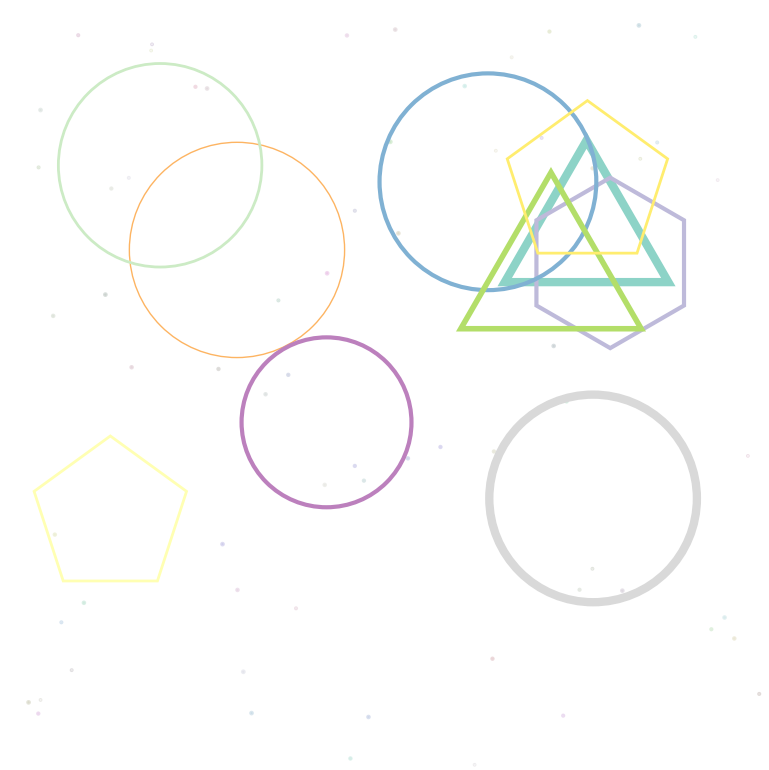[{"shape": "triangle", "thickness": 3, "radius": 0.61, "center": [0.762, 0.695]}, {"shape": "pentagon", "thickness": 1, "radius": 0.52, "center": [0.143, 0.33]}, {"shape": "hexagon", "thickness": 1.5, "radius": 0.55, "center": [0.792, 0.659]}, {"shape": "circle", "thickness": 1.5, "radius": 0.7, "center": [0.634, 0.764]}, {"shape": "circle", "thickness": 0.5, "radius": 0.7, "center": [0.308, 0.675]}, {"shape": "triangle", "thickness": 2, "radius": 0.68, "center": [0.716, 0.641]}, {"shape": "circle", "thickness": 3, "radius": 0.67, "center": [0.77, 0.353]}, {"shape": "circle", "thickness": 1.5, "radius": 0.55, "center": [0.424, 0.452]}, {"shape": "circle", "thickness": 1, "radius": 0.66, "center": [0.208, 0.785]}, {"shape": "pentagon", "thickness": 1, "radius": 0.55, "center": [0.763, 0.76]}]